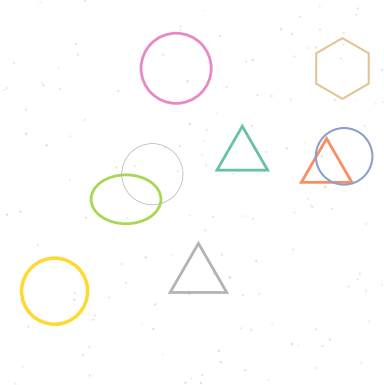[{"shape": "triangle", "thickness": 2, "radius": 0.38, "center": [0.629, 0.596]}, {"shape": "triangle", "thickness": 2, "radius": 0.38, "center": [0.848, 0.564]}, {"shape": "circle", "thickness": 1.5, "radius": 0.37, "center": [0.894, 0.594]}, {"shape": "circle", "thickness": 2, "radius": 0.46, "center": [0.457, 0.823]}, {"shape": "oval", "thickness": 2, "radius": 0.45, "center": [0.327, 0.482]}, {"shape": "circle", "thickness": 2.5, "radius": 0.43, "center": [0.142, 0.244]}, {"shape": "hexagon", "thickness": 1.5, "radius": 0.39, "center": [0.889, 0.822]}, {"shape": "circle", "thickness": 0.5, "radius": 0.4, "center": [0.396, 0.547]}, {"shape": "triangle", "thickness": 2, "radius": 0.42, "center": [0.515, 0.283]}]